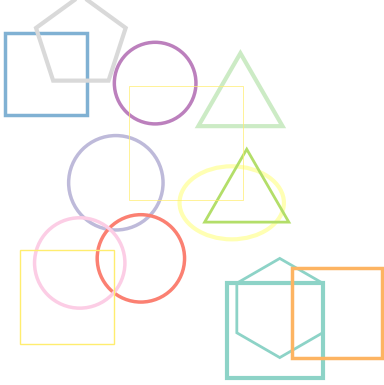[{"shape": "square", "thickness": 3, "radius": 0.62, "center": [0.715, 0.142]}, {"shape": "hexagon", "thickness": 2, "radius": 0.64, "center": [0.727, 0.2]}, {"shape": "oval", "thickness": 3, "radius": 0.68, "center": [0.602, 0.473]}, {"shape": "circle", "thickness": 2.5, "radius": 0.61, "center": [0.301, 0.525]}, {"shape": "circle", "thickness": 2.5, "radius": 0.57, "center": [0.366, 0.329]}, {"shape": "square", "thickness": 2.5, "radius": 0.53, "center": [0.12, 0.809]}, {"shape": "square", "thickness": 2.5, "radius": 0.59, "center": [0.875, 0.187]}, {"shape": "triangle", "thickness": 2, "radius": 0.63, "center": [0.641, 0.486]}, {"shape": "circle", "thickness": 2.5, "radius": 0.59, "center": [0.207, 0.317]}, {"shape": "pentagon", "thickness": 3, "radius": 0.61, "center": [0.21, 0.89]}, {"shape": "circle", "thickness": 2.5, "radius": 0.53, "center": [0.403, 0.784]}, {"shape": "triangle", "thickness": 3, "radius": 0.63, "center": [0.624, 0.735]}, {"shape": "square", "thickness": 1, "radius": 0.61, "center": [0.174, 0.23]}, {"shape": "square", "thickness": 0.5, "radius": 0.74, "center": [0.483, 0.628]}]